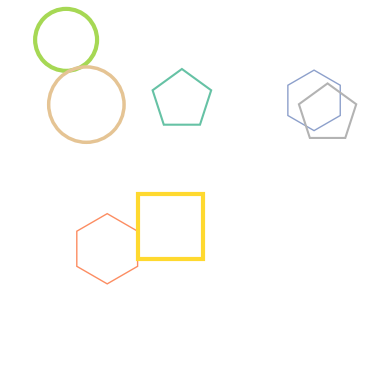[{"shape": "pentagon", "thickness": 1.5, "radius": 0.4, "center": [0.472, 0.741]}, {"shape": "hexagon", "thickness": 1, "radius": 0.46, "center": [0.278, 0.354]}, {"shape": "hexagon", "thickness": 1, "radius": 0.39, "center": [0.816, 0.739]}, {"shape": "circle", "thickness": 3, "radius": 0.4, "center": [0.172, 0.896]}, {"shape": "square", "thickness": 3, "radius": 0.43, "center": [0.443, 0.412]}, {"shape": "circle", "thickness": 2.5, "radius": 0.49, "center": [0.224, 0.728]}, {"shape": "pentagon", "thickness": 1.5, "radius": 0.39, "center": [0.851, 0.705]}]